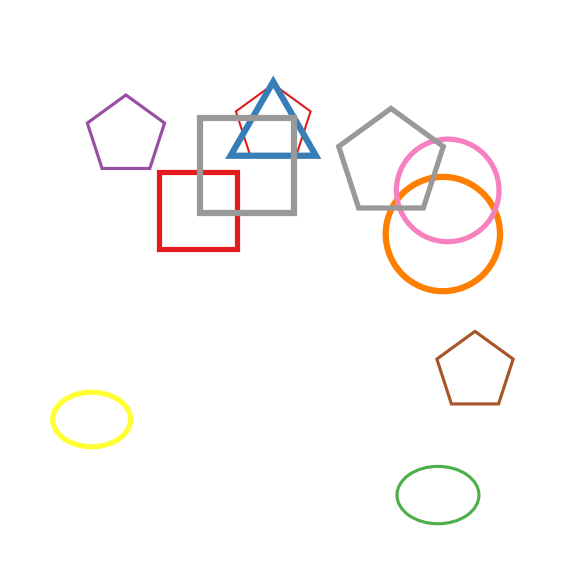[{"shape": "pentagon", "thickness": 1, "radius": 0.34, "center": [0.473, 0.785]}, {"shape": "square", "thickness": 2.5, "radius": 0.34, "center": [0.343, 0.635]}, {"shape": "triangle", "thickness": 3, "radius": 0.43, "center": [0.473, 0.772]}, {"shape": "oval", "thickness": 1.5, "radius": 0.35, "center": [0.758, 0.142]}, {"shape": "pentagon", "thickness": 1.5, "radius": 0.35, "center": [0.218, 0.764]}, {"shape": "circle", "thickness": 3, "radius": 0.49, "center": [0.767, 0.594]}, {"shape": "oval", "thickness": 2.5, "radius": 0.34, "center": [0.159, 0.273]}, {"shape": "pentagon", "thickness": 1.5, "radius": 0.35, "center": [0.823, 0.356]}, {"shape": "circle", "thickness": 2.5, "radius": 0.44, "center": [0.775, 0.669]}, {"shape": "pentagon", "thickness": 2.5, "radius": 0.48, "center": [0.677, 0.716]}, {"shape": "square", "thickness": 3, "radius": 0.41, "center": [0.427, 0.712]}]